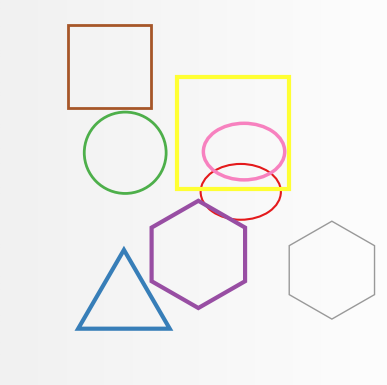[{"shape": "oval", "thickness": 1.5, "radius": 0.52, "center": [0.621, 0.502]}, {"shape": "triangle", "thickness": 3, "radius": 0.68, "center": [0.32, 0.214]}, {"shape": "circle", "thickness": 2, "radius": 0.53, "center": [0.323, 0.603]}, {"shape": "hexagon", "thickness": 3, "radius": 0.7, "center": [0.512, 0.339]}, {"shape": "square", "thickness": 3, "radius": 0.72, "center": [0.602, 0.654]}, {"shape": "square", "thickness": 2, "radius": 0.53, "center": [0.283, 0.827]}, {"shape": "oval", "thickness": 2.5, "radius": 0.52, "center": [0.63, 0.606]}, {"shape": "hexagon", "thickness": 1, "radius": 0.64, "center": [0.856, 0.298]}]